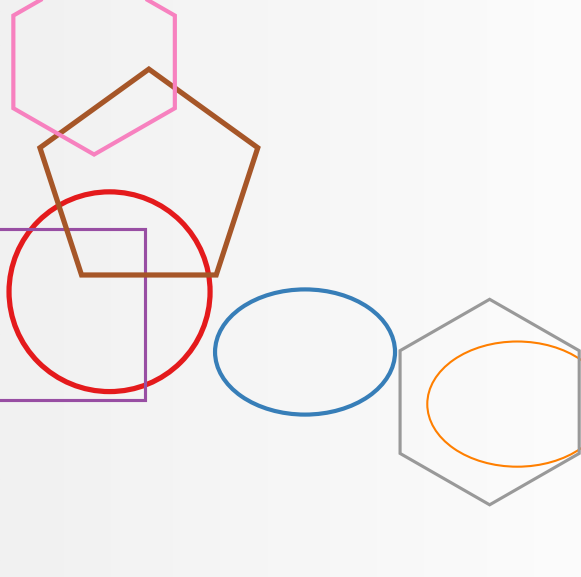[{"shape": "circle", "thickness": 2.5, "radius": 0.86, "center": [0.188, 0.494]}, {"shape": "oval", "thickness": 2, "radius": 0.77, "center": [0.525, 0.39]}, {"shape": "square", "thickness": 1.5, "radius": 0.74, "center": [0.102, 0.455]}, {"shape": "oval", "thickness": 1, "radius": 0.77, "center": [0.89, 0.299]}, {"shape": "pentagon", "thickness": 2.5, "radius": 0.99, "center": [0.256, 0.682]}, {"shape": "hexagon", "thickness": 2, "radius": 0.8, "center": [0.162, 0.892]}, {"shape": "hexagon", "thickness": 1.5, "radius": 0.89, "center": [0.842, 0.303]}]